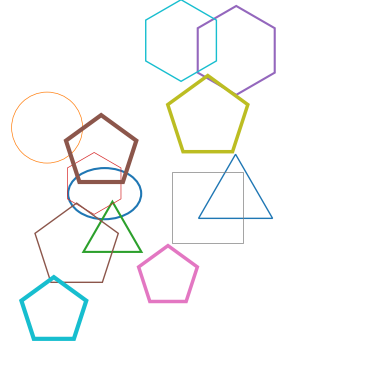[{"shape": "oval", "thickness": 1.5, "radius": 0.47, "center": [0.272, 0.497]}, {"shape": "triangle", "thickness": 1, "radius": 0.55, "center": [0.612, 0.488]}, {"shape": "circle", "thickness": 0.5, "radius": 0.46, "center": [0.122, 0.669]}, {"shape": "triangle", "thickness": 1.5, "radius": 0.43, "center": [0.292, 0.389]}, {"shape": "hexagon", "thickness": 0.5, "radius": 0.4, "center": [0.245, 0.524]}, {"shape": "hexagon", "thickness": 1.5, "radius": 0.58, "center": [0.614, 0.869]}, {"shape": "pentagon", "thickness": 1, "radius": 0.57, "center": [0.199, 0.359]}, {"shape": "pentagon", "thickness": 3, "radius": 0.48, "center": [0.263, 0.605]}, {"shape": "pentagon", "thickness": 2.5, "radius": 0.4, "center": [0.436, 0.282]}, {"shape": "square", "thickness": 0.5, "radius": 0.46, "center": [0.54, 0.461]}, {"shape": "pentagon", "thickness": 2.5, "radius": 0.55, "center": [0.54, 0.694]}, {"shape": "hexagon", "thickness": 1, "radius": 0.53, "center": [0.47, 0.895]}, {"shape": "pentagon", "thickness": 3, "radius": 0.44, "center": [0.14, 0.192]}]